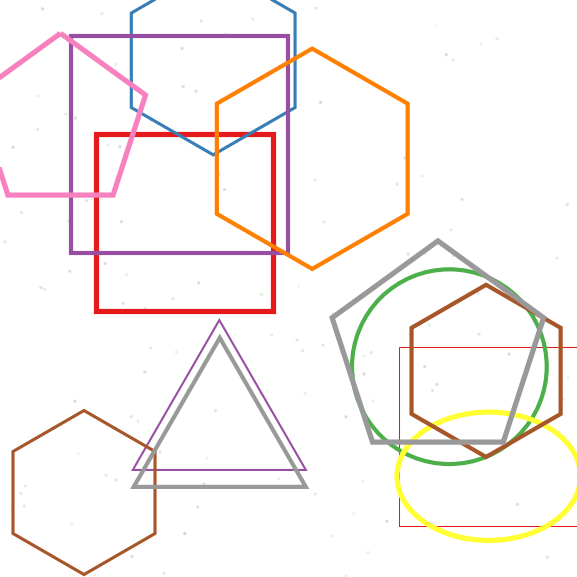[{"shape": "square", "thickness": 0.5, "radius": 0.78, "center": [0.847, 0.243]}, {"shape": "square", "thickness": 2.5, "radius": 0.77, "center": [0.319, 0.614]}, {"shape": "hexagon", "thickness": 1.5, "radius": 0.82, "center": [0.369, 0.895]}, {"shape": "circle", "thickness": 2, "radius": 0.84, "center": [0.778, 0.364]}, {"shape": "square", "thickness": 2, "radius": 0.94, "center": [0.311, 0.748]}, {"shape": "triangle", "thickness": 1, "radius": 0.86, "center": [0.38, 0.272]}, {"shape": "hexagon", "thickness": 2, "radius": 0.95, "center": [0.541, 0.724]}, {"shape": "oval", "thickness": 2.5, "radius": 0.79, "center": [0.846, 0.174]}, {"shape": "hexagon", "thickness": 2, "radius": 0.75, "center": [0.842, 0.357]}, {"shape": "hexagon", "thickness": 1.5, "radius": 0.71, "center": [0.145, 0.146]}, {"shape": "pentagon", "thickness": 2.5, "radius": 0.77, "center": [0.105, 0.787]}, {"shape": "pentagon", "thickness": 2.5, "radius": 0.96, "center": [0.758, 0.389]}, {"shape": "triangle", "thickness": 2, "radius": 0.86, "center": [0.381, 0.242]}]